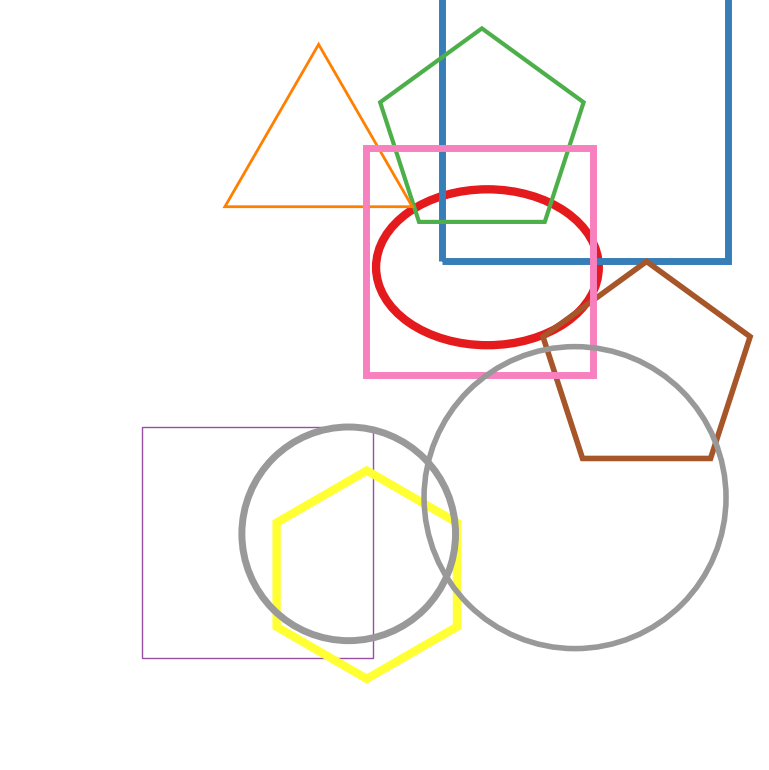[{"shape": "oval", "thickness": 3, "radius": 0.72, "center": [0.633, 0.653]}, {"shape": "square", "thickness": 2.5, "radius": 0.93, "center": [0.759, 0.846]}, {"shape": "pentagon", "thickness": 1.5, "radius": 0.69, "center": [0.626, 0.824]}, {"shape": "square", "thickness": 0.5, "radius": 0.75, "center": [0.335, 0.295]}, {"shape": "triangle", "thickness": 1, "radius": 0.7, "center": [0.414, 0.802]}, {"shape": "hexagon", "thickness": 3, "radius": 0.68, "center": [0.476, 0.254]}, {"shape": "pentagon", "thickness": 2, "radius": 0.71, "center": [0.84, 0.519]}, {"shape": "square", "thickness": 2.5, "radius": 0.74, "center": [0.623, 0.66]}, {"shape": "circle", "thickness": 2.5, "radius": 0.69, "center": [0.453, 0.307]}, {"shape": "circle", "thickness": 2, "radius": 0.98, "center": [0.747, 0.354]}]